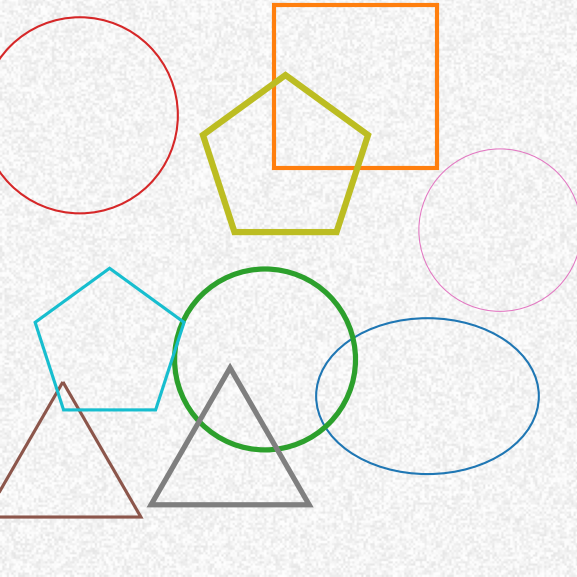[{"shape": "oval", "thickness": 1, "radius": 0.96, "center": [0.74, 0.313]}, {"shape": "square", "thickness": 2, "radius": 0.71, "center": [0.615, 0.85]}, {"shape": "circle", "thickness": 2.5, "radius": 0.78, "center": [0.459, 0.377]}, {"shape": "circle", "thickness": 1, "radius": 0.85, "center": [0.138, 0.799]}, {"shape": "triangle", "thickness": 1.5, "radius": 0.78, "center": [0.109, 0.182]}, {"shape": "circle", "thickness": 0.5, "radius": 0.7, "center": [0.866, 0.601]}, {"shape": "triangle", "thickness": 2.5, "radius": 0.79, "center": [0.398, 0.204]}, {"shape": "pentagon", "thickness": 3, "radius": 0.75, "center": [0.494, 0.719]}, {"shape": "pentagon", "thickness": 1.5, "radius": 0.68, "center": [0.19, 0.399]}]